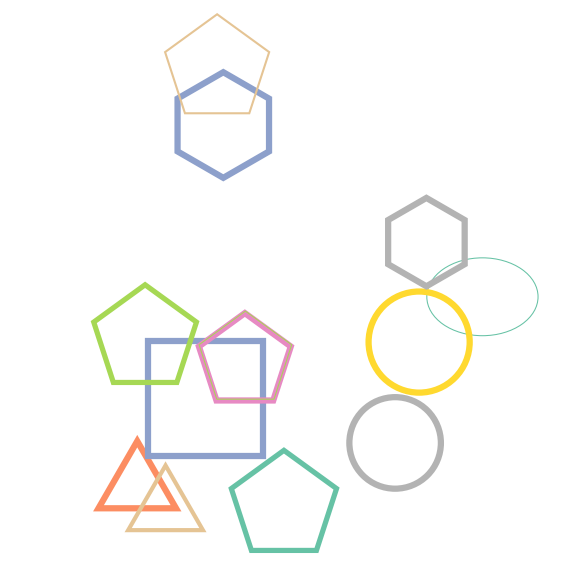[{"shape": "pentagon", "thickness": 2.5, "radius": 0.48, "center": [0.492, 0.124]}, {"shape": "oval", "thickness": 0.5, "radius": 0.48, "center": [0.835, 0.485]}, {"shape": "triangle", "thickness": 3, "radius": 0.39, "center": [0.238, 0.158]}, {"shape": "square", "thickness": 3, "radius": 0.5, "center": [0.355, 0.309]}, {"shape": "hexagon", "thickness": 3, "radius": 0.46, "center": [0.387, 0.783]}, {"shape": "pentagon", "thickness": 3, "radius": 0.42, "center": [0.424, 0.373]}, {"shape": "pentagon", "thickness": 0.5, "radius": 0.42, "center": [0.425, 0.376]}, {"shape": "pentagon", "thickness": 2.5, "radius": 0.47, "center": [0.251, 0.413]}, {"shape": "circle", "thickness": 3, "radius": 0.44, "center": [0.726, 0.407]}, {"shape": "pentagon", "thickness": 1, "radius": 0.47, "center": [0.376, 0.88]}, {"shape": "triangle", "thickness": 2, "radius": 0.37, "center": [0.287, 0.118]}, {"shape": "hexagon", "thickness": 3, "radius": 0.38, "center": [0.738, 0.58]}, {"shape": "circle", "thickness": 3, "radius": 0.4, "center": [0.684, 0.232]}]